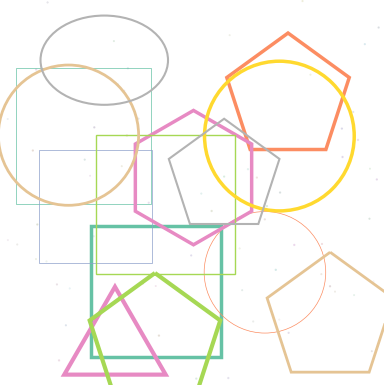[{"shape": "square", "thickness": 2.5, "radius": 0.85, "center": [0.404, 0.243]}, {"shape": "square", "thickness": 0.5, "radius": 0.88, "center": [0.217, 0.646]}, {"shape": "pentagon", "thickness": 2.5, "radius": 0.84, "center": [0.748, 0.747]}, {"shape": "circle", "thickness": 0.5, "radius": 0.79, "center": [0.688, 0.293]}, {"shape": "square", "thickness": 0.5, "radius": 0.73, "center": [0.247, 0.464]}, {"shape": "hexagon", "thickness": 2.5, "radius": 0.87, "center": [0.503, 0.539]}, {"shape": "triangle", "thickness": 3, "radius": 0.76, "center": [0.299, 0.103]}, {"shape": "pentagon", "thickness": 3, "radius": 0.89, "center": [0.403, 0.113]}, {"shape": "square", "thickness": 1, "radius": 0.9, "center": [0.43, 0.469]}, {"shape": "circle", "thickness": 2.5, "radius": 0.97, "center": [0.726, 0.647]}, {"shape": "circle", "thickness": 2, "radius": 0.91, "center": [0.178, 0.649]}, {"shape": "pentagon", "thickness": 2, "radius": 0.86, "center": [0.858, 0.173]}, {"shape": "oval", "thickness": 1.5, "radius": 0.83, "center": [0.271, 0.844]}, {"shape": "pentagon", "thickness": 1.5, "radius": 0.76, "center": [0.582, 0.54]}]